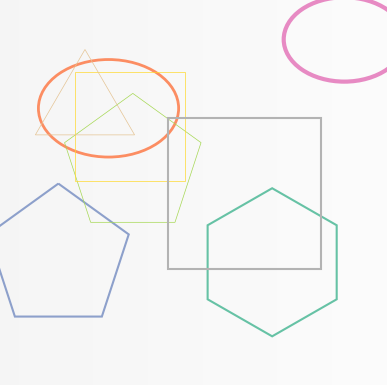[{"shape": "hexagon", "thickness": 1.5, "radius": 0.96, "center": [0.702, 0.319]}, {"shape": "oval", "thickness": 2, "radius": 0.9, "center": [0.28, 0.719]}, {"shape": "pentagon", "thickness": 1.5, "radius": 0.95, "center": [0.151, 0.332]}, {"shape": "oval", "thickness": 3, "radius": 0.78, "center": [0.889, 0.898]}, {"shape": "pentagon", "thickness": 0.5, "radius": 0.93, "center": [0.343, 0.572]}, {"shape": "square", "thickness": 0.5, "radius": 0.71, "center": [0.336, 0.671]}, {"shape": "triangle", "thickness": 0.5, "radius": 0.74, "center": [0.219, 0.724]}, {"shape": "square", "thickness": 1.5, "radius": 0.98, "center": [0.631, 0.497]}]